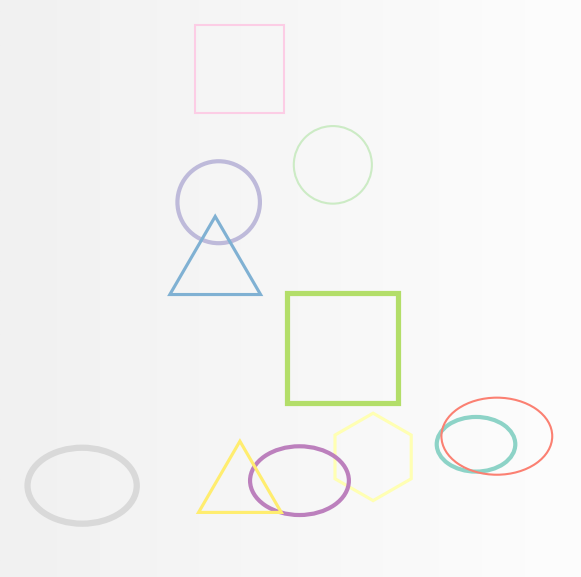[{"shape": "oval", "thickness": 2, "radius": 0.34, "center": [0.819, 0.23]}, {"shape": "hexagon", "thickness": 1.5, "radius": 0.38, "center": [0.642, 0.208]}, {"shape": "circle", "thickness": 2, "radius": 0.35, "center": [0.376, 0.649]}, {"shape": "oval", "thickness": 1, "radius": 0.48, "center": [0.855, 0.244]}, {"shape": "triangle", "thickness": 1.5, "radius": 0.45, "center": [0.37, 0.534]}, {"shape": "square", "thickness": 2.5, "radius": 0.48, "center": [0.589, 0.397]}, {"shape": "square", "thickness": 1, "radius": 0.38, "center": [0.413, 0.88]}, {"shape": "oval", "thickness": 3, "radius": 0.47, "center": [0.141, 0.158]}, {"shape": "oval", "thickness": 2, "radius": 0.43, "center": [0.515, 0.167]}, {"shape": "circle", "thickness": 1, "radius": 0.34, "center": [0.573, 0.714]}, {"shape": "triangle", "thickness": 1.5, "radius": 0.41, "center": [0.413, 0.153]}]